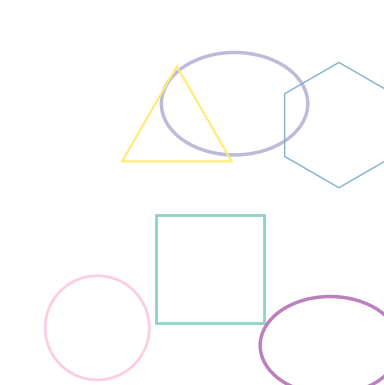[{"shape": "square", "thickness": 2, "radius": 0.7, "center": [0.545, 0.302]}, {"shape": "oval", "thickness": 2.5, "radius": 0.95, "center": [0.609, 0.731]}, {"shape": "hexagon", "thickness": 1, "radius": 0.81, "center": [0.88, 0.675]}, {"shape": "circle", "thickness": 2, "radius": 0.68, "center": [0.253, 0.148]}, {"shape": "oval", "thickness": 2.5, "radius": 0.91, "center": [0.857, 0.103]}, {"shape": "triangle", "thickness": 1.5, "radius": 0.82, "center": [0.459, 0.663]}]